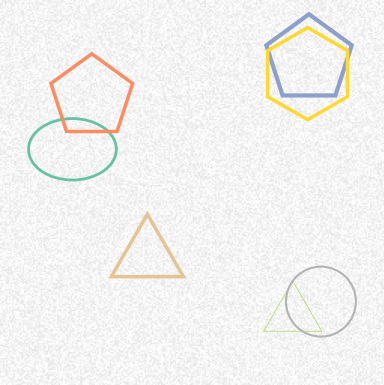[{"shape": "oval", "thickness": 2, "radius": 0.57, "center": [0.188, 0.612]}, {"shape": "pentagon", "thickness": 2.5, "radius": 0.56, "center": [0.238, 0.749]}, {"shape": "pentagon", "thickness": 3, "radius": 0.58, "center": [0.803, 0.846]}, {"shape": "triangle", "thickness": 0.5, "radius": 0.44, "center": [0.76, 0.183]}, {"shape": "hexagon", "thickness": 2.5, "radius": 0.6, "center": [0.799, 0.809]}, {"shape": "triangle", "thickness": 2.5, "radius": 0.54, "center": [0.383, 0.335]}, {"shape": "circle", "thickness": 1.5, "radius": 0.45, "center": [0.834, 0.217]}]